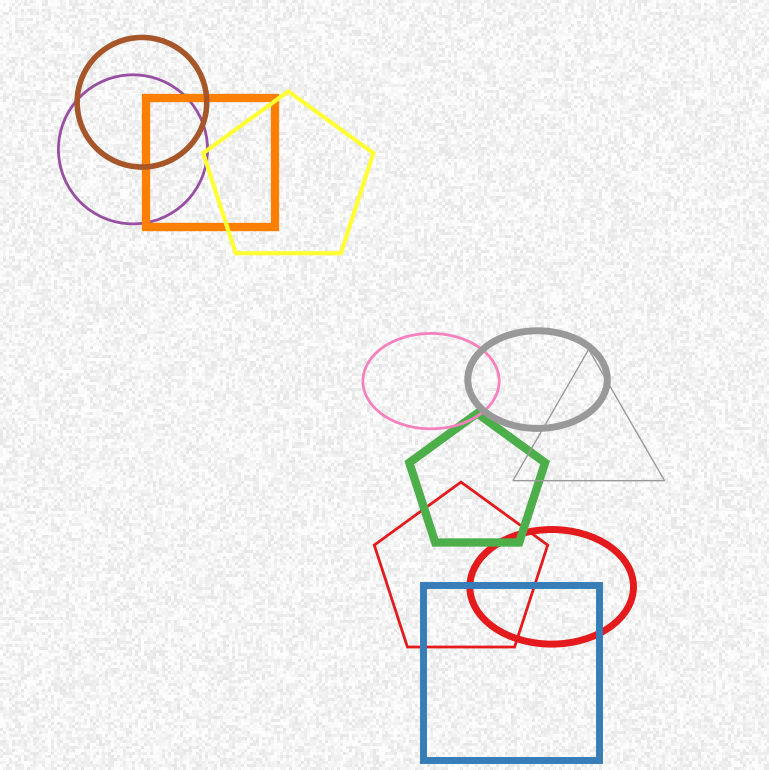[{"shape": "pentagon", "thickness": 1, "radius": 0.59, "center": [0.599, 0.256]}, {"shape": "oval", "thickness": 2.5, "radius": 0.53, "center": [0.716, 0.238]}, {"shape": "square", "thickness": 2.5, "radius": 0.57, "center": [0.664, 0.127]}, {"shape": "pentagon", "thickness": 3, "radius": 0.46, "center": [0.62, 0.37]}, {"shape": "circle", "thickness": 1, "radius": 0.48, "center": [0.173, 0.806]}, {"shape": "square", "thickness": 3, "radius": 0.42, "center": [0.274, 0.789]}, {"shape": "pentagon", "thickness": 1.5, "radius": 0.58, "center": [0.374, 0.765]}, {"shape": "circle", "thickness": 2, "radius": 0.42, "center": [0.184, 0.867]}, {"shape": "oval", "thickness": 1, "radius": 0.44, "center": [0.56, 0.505]}, {"shape": "oval", "thickness": 2.5, "radius": 0.45, "center": [0.698, 0.507]}, {"shape": "triangle", "thickness": 0.5, "radius": 0.57, "center": [0.765, 0.433]}]